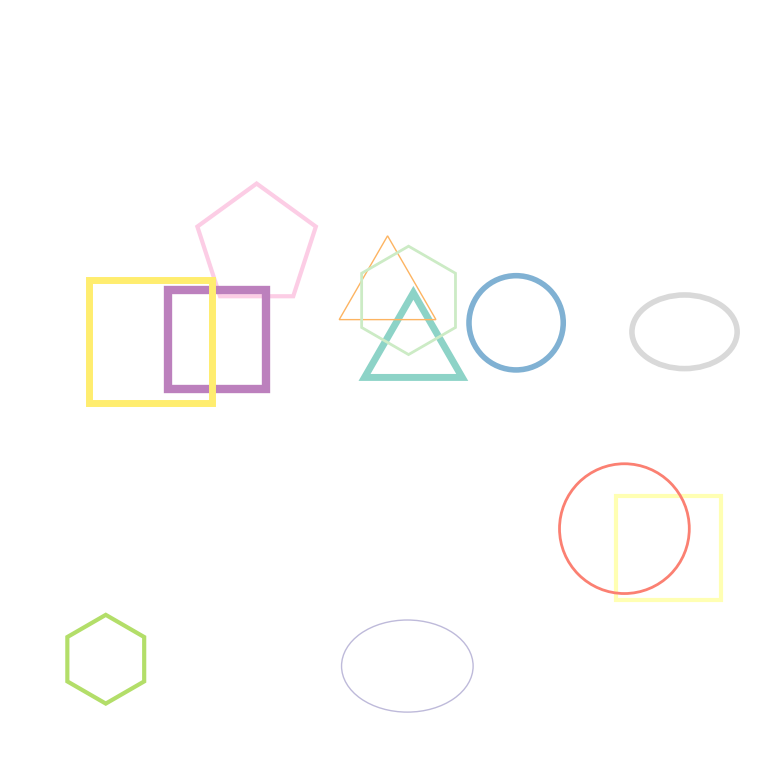[{"shape": "triangle", "thickness": 2.5, "radius": 0.37, "center": [0.537, 0.546]}, {"shape": "square", "thickness": 1.5, "radius": 0.34, "center": [0.868, 0.289]}, {"shape": "oval", "thickness": 0.5, "radius": 0.43, "center": [0.529, 0.135]}, {"shape": "circle", "thickness": 1, "radius": 0.42, "center": [0.811, 0.313]}, {"shape": "circle", "thickness": 2, "radius": 0.31, "center": [0.67, 0.581]}, {"shape": "triangle", "thickness": 0.5, "radius": 0.36, "center": [0.503, 0.621]}, {"shape": "hexagon", "thickness": 1.5, "radius": 0.29, "center": [0.137, 0.144]}, {"shape": "pentagon", "thickness": 1.5, "radius": 0.4, "center": [0.333, 0.681]}, {"shape": "oval", "thickness": 2, "radius": 0.34, "center": [0.889, 0.569]}, {"shape": "square", "thickness": 3, "radius": 0.32, "center": [0.282, 0.559]}, {"shape": "hexagon", "thickness": 1, "radius": 0.35, "center": [0.531, 0.61]}, {"shape": "square", "thickness": 2.5, "radius": 0.4, "center": [0.195, 0.557]}]